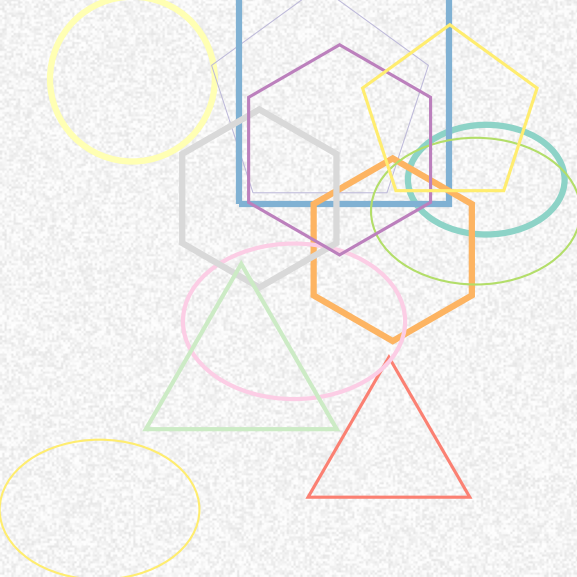[{"shape": "oval", "thickness": 3, "radius": 0.68, "center": [0.842, 0.688]}, {"shape": "circle", "thickness": 3, "radius": 0.71, "center": [0.229, 0.862]}, {"shape": "pentagon", "thickness": 0.5, "radius": 0.99, "center": [0.554, 0.825]}, {"shape": "triangle", "thickness": 1.5, "radius": 0.81, "center": [0.673, 0.219]}, {"shape": "square", "thickness": 3, "radius": 0.91, "center": [0.596, 0.828]}, {"shape": "hexagon", "thickness": 3, "radius": 0.79, "center": [0.68, 0.567]}, {"shape": "oval", "thickness": 1, "radius": 0.91, "center": [0.824, 0.634]}, {"shape": "oval", "thickness": 2, "radius": 0.96, "center": [0.509, 0.443]}, {"shape": "hexagon", "thickness": 3, "radius": 0.77, "center": [0.449, 0.655]}, {"shape": "hexagon", "thickness": 1.5, "radius": 0.91, "center": [0.588, 0.74]}, {"shape": "triangle", "thickness": 2, "radius": 0.95, "center": [0.418, 0.351]}, {"shape": "oval", "thickness": 1, "radius": 0.86, "center": [0.172, 0.117]}, {"shape": "pentagon", "thickness": 1.5, "radius": 0.79, "center": [0.779, 0.797]}]